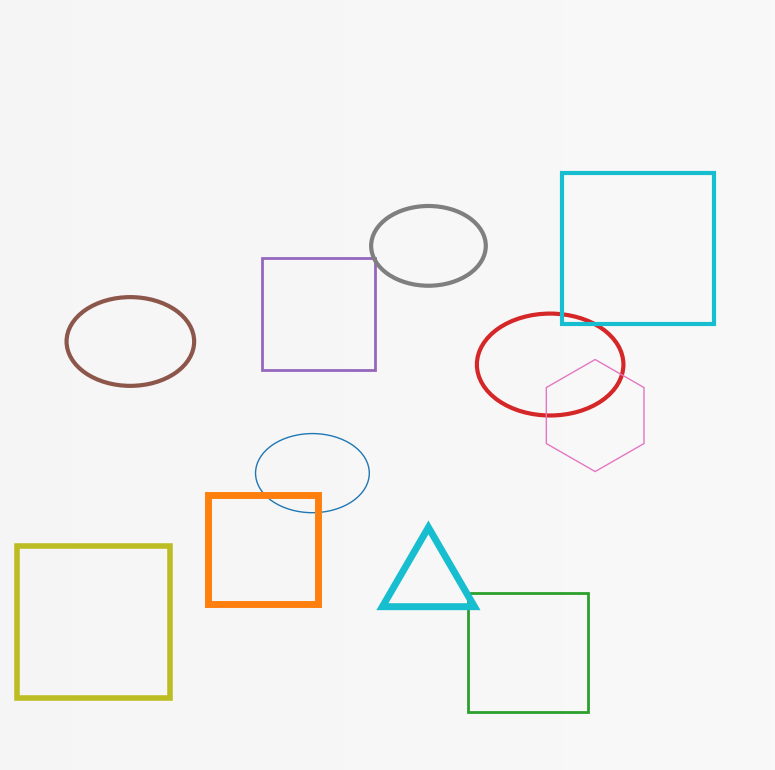[{"shape": "oval", "thickness": 0.5, "radius": 0.37, "center": [0.403, 0.386]}, {"shape": "square", "thickness": 2.5, "radius": 0.35, "center": [0.339, 0.286]}, {"shape": "square", "thickness": 1, "radius": 0.39, "center": [0.681, 0.152]}, {"shape": "oval", "thickness": 1.5, "radius": 0.47, "center": [0.71, 0.527]}, {"shape": "square", "thickness": 1, "radius": 0.36, "center": [0.411, 0.593]}, {"shape": "oval", "thickness": 1.5, "radius": 0.41, "center": [0.168, 0.557]}, {"shape": "hexagon", "thickness": 0.5, "radius": 0.36, "center": [0.768, 0.46]}, {"shape": "oval", "thickness": 1.5, "radius": 0.37, "center": [0.553, 0.681]}, {"shape": "square", "thickness": 2, "radius": 0.49, "center": [0.121, 0.192]}, {"shape": "square", "thickness": 1.5, "radius": 0.49, "center": [0.824, 0.678]}, {"shape": "triangle", "thickness": 2.5, "radius": 0.34, "center": [0.553, 0.246]}]